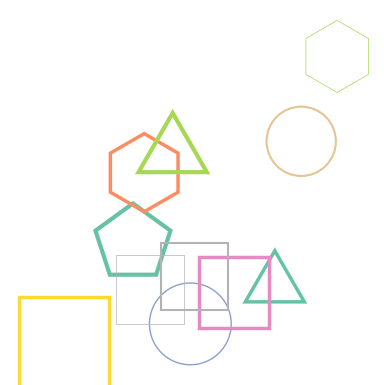[{"shape": "triangle", "thickness": 2.5, "radius": 0.44, "center": [0.714, 0.26]}, {"shape": "pentagon", "thickness": 3, "radius": 0.51, "center": [0.345, 0.369]}, {"shape": "hexagon", "thickness": 2.5, "radius": 0.51, "center": [0.375, 0.551]}, {"shape": "circle", "thickness": 1, "radius": 0.53, "center": [0.494, 0.159]}, {"shape": "square", "thickness": 2.5, "radius": 0.46, "center": [0.608, 0.24]}, {"shape": "hexagon", "thickness": 0.5, "radius": 0.47, "center": [0.876, 0.853]}, {"shape": "triangle", "thickness": 3, "radius": 0.51, "center": [0.448, 0.604]}, {"shape": "square", "thickness": 2.5, "radius": 0.58, "center": [0.166, 0.112]}, {"shape": "circle", "thickness": 1.5, "radius": 0.45, "center": [0.782, 0.633]}, {"shape": "square", "thickness": 0.5, "radius": 0.45, "center": [0.39, 0.248]}, {"shape": "square", "thickness": 1.5, "radius": 0.43, "center": [0.506, 0.281]}]